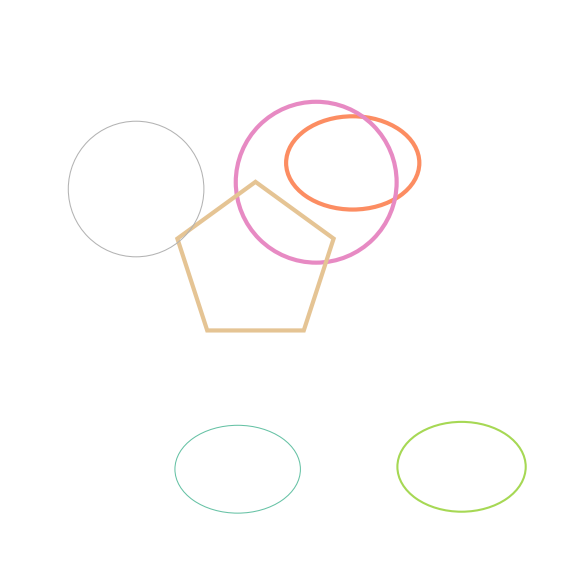[{"shape": "oval", "thickness": 0.5, "radius": 0.54, "center": [0.412, 0.187]}, {"shape": "oval", "thickness": 2, "radius": 0.58, "center": [0.611, 0.717]}, {"shape": "circle", "thickness": 2, "radius": 0.7, "center": [0.548, 0.684]}, {"shape": "oval", "thickness": 1, "radius": 0.56, "center": [0.799, 0.191]}, {"shape": "pentagon", "thickness": 2, "radius": 0.71, "center": [0.442, 0.542]}, {"shape": "circle", "thickness": 0.5, "radius": 0.59, "center": [0.236, 0.672]}]